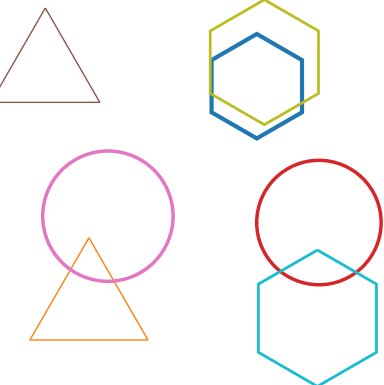[{"shape": "hexagon", "thickness": 3, "radius": 0.68, "center": [0.667, 0.776]}, {"shape": "triangle", "thickness": 1, "radius": 0.89, "center": [0.231, 0.205]}, {"shape": "circle", "thickness": 2.5, "radius": 0.81, "center": [0.828, 0.422]}, {"shape": "triangle", "thickness": 1, "radius": 0.82, "center": [0.118, 0.816]}, {"shape": "circle", "thickness": 2.5, "radius": 0.85, "center": [0.28, 0.439]}, {"shape": "hexagon", "thickness": 2, "radius": 0.81, "center": [0.687, 0.838]}, {"shape": "hexagon", "thickness": 2, "radius": 0.89, "center": [0.824, 0.173]}]